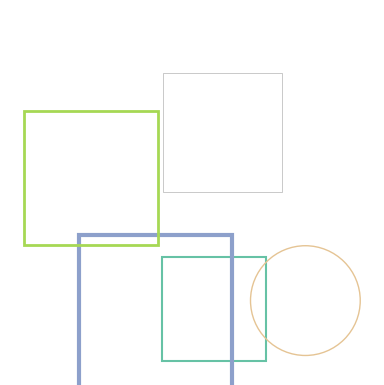[{"shape": "square", "thickness": 1.5, "radius": 0.68, "center": [0.557, 0.198]}, {"shape": "square", "thickness": 3, "radius": 1.0, "center": [0.404, 0.19]}, {"shape": "square", "thickness": 2, "radius": 0.87, "center": [0.236, 0.538]}, {"shape": "circle", "thickness": 1, "radius": 0.71, "center": [0.793, 0.219]}, {"shape": "square", "thickness": 0.5, "radius": 0.77, "center": [0.577, 0.656]}]